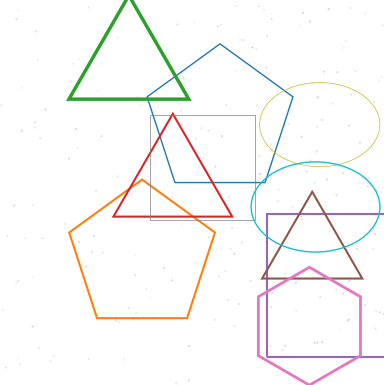[{"shape": "pentagon", "thickness": 1, "radius": 1.0, "center": [0.571, 0.687]}, {"shape": "pentagon", "thickness": 1.5, "radius": 1.0, "center": [0.369, 0.335]}, {"shape": "triangle", "thickness": 2.5, "radius": 0.9, "center": [0.335, 0.832]}, {"shape": "triangle", "thickness": 1.5, "radius": 0.89, "center": [0.449, 0.526]}, {"shape": "square", "thickness": 1.5, "radius": 0.93, "center": [0.879, 0.257]}, {"shape": "triangle", "thickness": 1.5, "radius": 0.75, "center": [0.811, 0.352]}, {"shape": "hexagon", "thickness": 2, "radius": 0.77, "center": [0.804, 0.153]}, {"shape": "square", "thickness": 0.5, "radius": 0.68, "center": [0.526, 0.565]}, {"shape": "oval", "thickness": 0.5, "radius": 0.78, "center": [0.83, 0.676]}, {"shape": "oval", "thickness": 1, "radius": 0.84, "center": [0.82, 0.462]}]